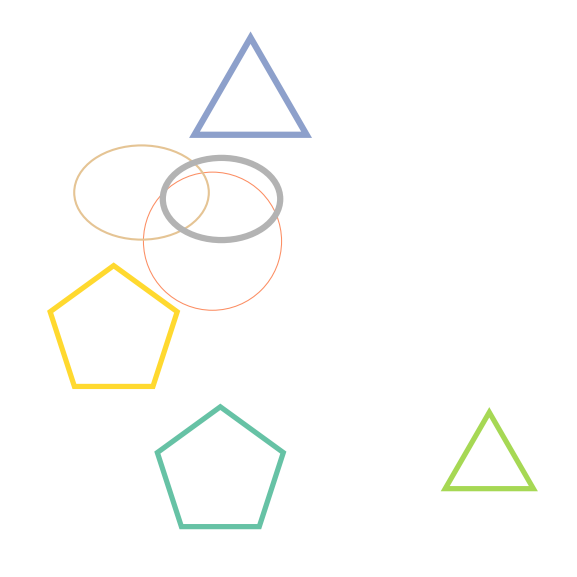[{"shape": "pentagon", "thickness": 2.5, "radius": 0.57, "center": [0.382, 0.18]}, {"shape": "circle", "thickness": 0.5, "radius": 0.6, "center": [0.368, 0.581]}, {"shape": "triangle", "thickness": 3, "radius": 0.56, "center": [0.434, 0.822]}, {"shape": "triangle", "thickness": 2.5, "radius": 0.44, "center": [0.847, 0.197]}, {"shape": "pentagon", "thickness": 2.5, "radius": 0.58, "center": [0.197, 0.424]}, {"shape": "oval", "thickness": 1, "radius": 0.58, "center": [0.245, 0.666]}, {"shape": "oval", "thickness": 3, "radius": 0.51, "center": [0.384, 0.655]}]